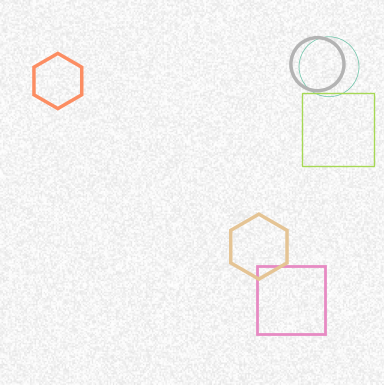[{"shape": "circle", "thickness": 0.5, "radius": 0.39, "center": [0.855, 0.827]}, {"shape": "hexagon", "thickness": 2.5, "radius": 0.36, "center": [0.15, 0.79]}, {"shape": "square", "thickness": 2, "radius": 0.44, "center": [0.756, 0.221]}, {"shape": "square", "thickness": 1, "radius": 0.47, "center": [0.878, 0.664]}, {"shape": "hexagon", "thickness": 2.5, "radius": 0.42, "center": [0.672, 0.359]}, {"shape": "circle", "thickness": 2.5, "radius": 0.34, "center": [0.825, 0.833]}]